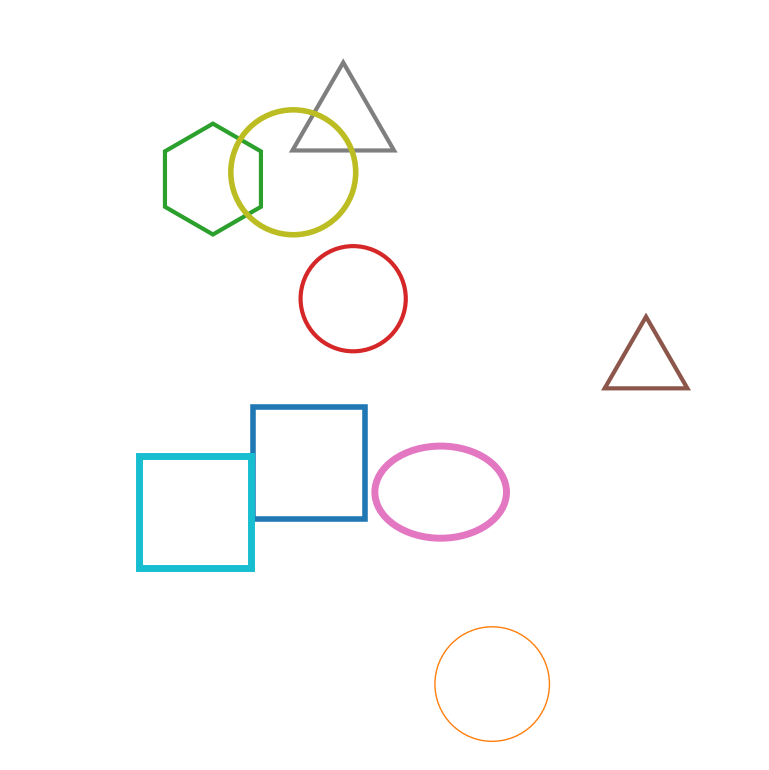[{"shape": "square", "thickness": 2, "radius": 0.36, "center": [0.401, 0.399]}, {"shape": "circle", "thickness": 0.5, "radius": 0.37, "center": [0.639, 0.112]}, {"shape": "hexagon", "thickness": 1.5, "radius": 0.36, "center": [0.277, 0.767]}, {"shape": "circle", "thickness": 1.5, "radius": 0.34, "center": [0.459, 0.612]}, {"shape": "triangle", "thickness": 1.5, "radius": 0.31, "center": [0.839, 0.527]}, {"shape": "oval", "thickness": 2.5, "radius": 0.43, "center": [0.572, 0.361]}, {"shape": "triangle", "thickness": 1.5, "radius": 0.38, "center": [0.446, 0.843]}, {"shape": "circle", "thickness": 2, "radius": 0.41, "center": [0.381, 0.776]}, {"shape": "square", "thickness": 2.5, "radius": 0.36, "center": [0.253, 0.335]}]